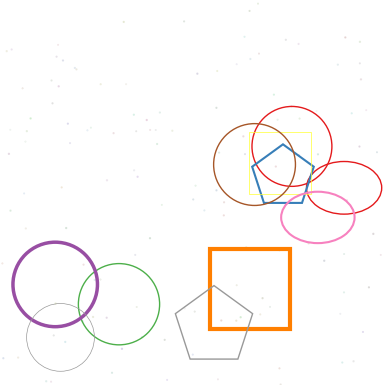[{"shape": "circle", "thickness": 1, "radius": 0.52, "center": [0.758, 0.62]}, {"shape": "oval", "thickness": 1, "radius": 0.49, "center": [0.894, 0.512]}, {"shape": "pentagon", "thickness": 1.5, "radius": 0.42, "center": [0.735, 0.541]}, {"shape": "circle", "thickness": 1, "radius": 0.53, "center": [0.309, 0.21]}, {"shape": "circle", "thickness": 2.5, "radius": 0.55, "center": [0.143, 0.261]}, {"shape": "square", "thickness": 3, "radius": 0.52, "center": [0.649, 0.248]}, {"shape": "square", "thickness": 0.5, "radius": 0.41, "center": [0.728, 0.577]}, {"shape": "circle", "thickness": 1, "radius": 0.53, "center": [0.661, 0.573]}, {"shape": "oval", "thickness": 1.5, "radius": 0.48, "center": [0.826, 0.435]}, {"shape": "circle", "thickness": 0.5, "radius": 0.44, "center": [0.157, 0.124]}, {"shape": "pentagon", "thickness": 1, "radius": 0.53, "center": [0.556, 0.153]}]